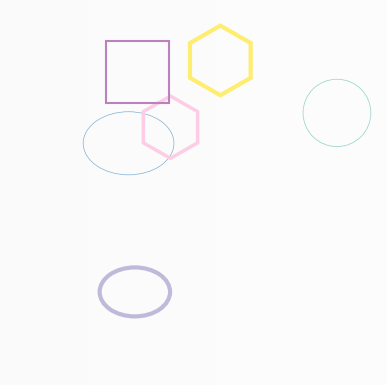[{"shape": "circle", "thickness": 0.5, "radius": 0.44, "center": [0.87, 0.707]}, {"shape": "oval", "thickness": 3, "radius": 0.45, "center": [0.348, 0.242]}, {"shape": "oval", "thickness": 0.5, "radius": 0.59, "center": [0.332, 0.628]}, {"shape": "hexagon", "thickness": 2.5, "radius": 0.4, "center": [0.44, 0.67]}, {"shape": "square", "thickness": 1.5, "radius": 0.4, "center": [0.354, 0.813]}, {"shape": "hexagon", "thickness": 3, "radius": 0.45, "center": [0.569, 0.843]}]